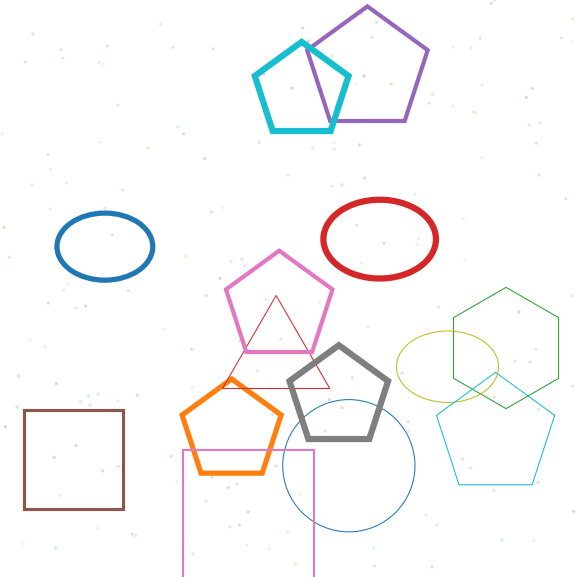[{"shape": "circle", "thickness": 0.5, "radius": 0.57, "center": [0.604, 0.193]}, {"shape": "oval", "thickness": 2.5, "radius": 0.41, "center": [0.182, 0.572]}, {"shape": "pentagon", "thickness": 2.5, "radius": 0.45, "center": [0.401, 0.253]}, {"shape": "hexagon", "thickness": 0.5, "radius": 0.53, "center": [0.876, 0.397]}, {"shape": "triangle", "thickness": 0.5, "radius": 0.54, "center": [0.478, 0.38]}, {"shape": "oval", "thickness": 3, "radius": 0.49, "center": [0.657, 0.585]}, {"shape": "pentagon", "thickness": 2, "radius": 0.55, "center": [0.636, 0.878]}, {"shape": "square", "thickness": 1.5, "radius": 0.43, "center": [0.126, 0.204]}, {"shape": "square", "thickness": 1, "radius": 0.57, "center": [0.43, 0.108]}, {"shape": "pentagon", "thickness": 2, "radius": 0.48, "center": [0.484, 0.468]}, {"shape": "pentagon", "thickness": 3, "radius": 0.45, "center": [0.587, 0.312]}, {"shape": "oval", "thickness": 0.5, "radius": 0.44, "center": [0.775, 0.364]}, {"shape": "pentagon", "thickness": 3, "radius": 0.43, "center": [0.522, 0.841]}, {"shape": "pentagon", "thickness": 0.5, "radius": 0.54, "center": [0.858, 0.247]}]